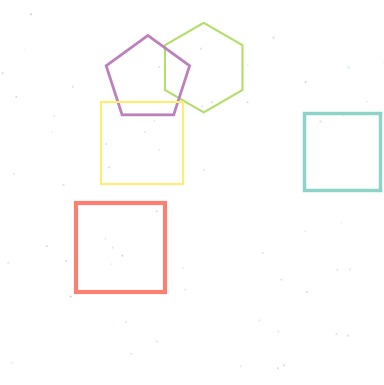[{"shape": "square", "thickness": 2.5, "radius": 0.5, "center": [0.889, 0.607]}, {"shape": "square", "thickness": 3, "radius": 0.58, "center": [0.313, 0.358]}, {"shape": "hexagon", "thickness": 1.5, "radius": 0.58, "center": [0.529, 0.824]}, {"shape": "pentagon", "thickness": 2, "radius": 0.57, "center": [0.384, 0.794]}, {"shape": "square", "thickness": 1.5, "radius": 0.53, "center": [0.37, 0.629]}]